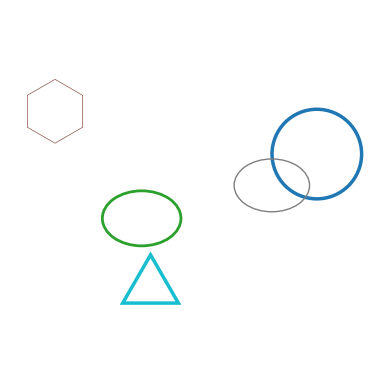[{"shape": "circle", "thickness": 2.5, "radius": 0.58, "center": [0.823, 0.6]}, {"shape": "oval", "thickness": 2, "radius": 0.51, "center": [0.368, 0.433]}, {"shape": "hexagon", "thickness": 0.5, "radius": 0.41, "center": [0.143, 0.711]}, {"shape": "oval", "thickness": 1, "radius": 0.49, "center": [0.706, 0.519]}, {"shape": "triangle", "thickness": 2.5, "radius": 0.42, "center": [0.391, 0.255]}]